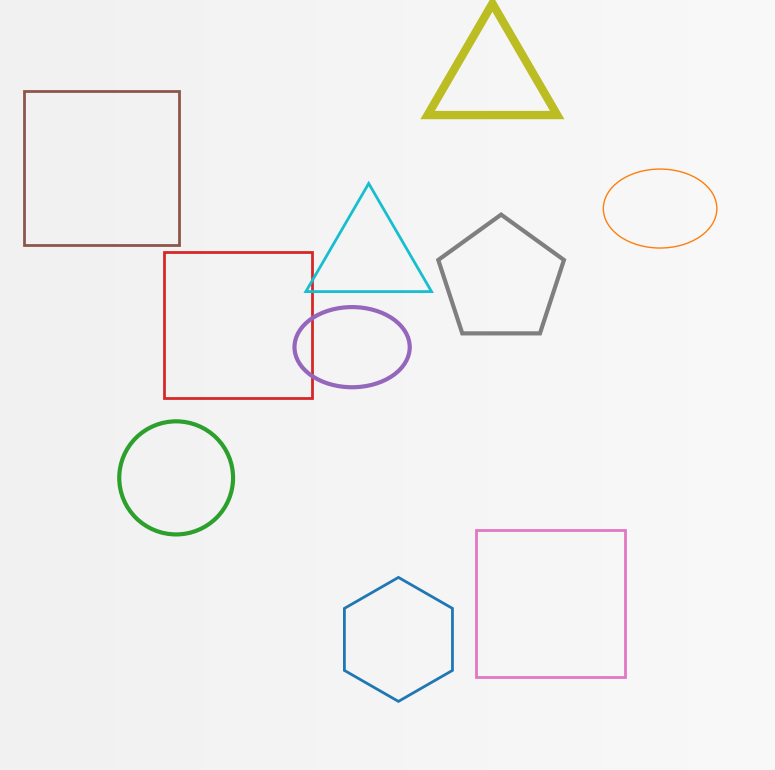[{"shape": "hexagon", "thickness": 1, "radius": 0.4, "center": [0.514, 0.17]}, {"shape": "oval", "thickness": 0.5, "radius": 0.37, "center": [0.852, 0.729]}, {"shape": "circle", "thickness": 1.5, "radius": 0.37, "center": [0.227, 0.379]}, {"shape": "square", "thickness": 1, "radius": 0.47, "center": [0.307, 0.578]}, {"shape": "oval", "thickness": 1.5, "radius": 0.37, "center": [0.454, 0.549]}, {"shape": "square", "thickness": 1, "radius": 0.5, "center": [0.131, 0.782]}, {"shape": "square", "thickness": 1, "radius": 0.48, "center": [0.71, 0.216]}, {"shape": "pentagon", "thickness": 1.5, "radius": 0.43, "center": [0.647, 0.636]}, {"shape": "triangle", "thickness": 3, "radius": 0.48, "center": [0.635, 0.899]}, {"shape": "triangle", "thickness": 1, "radius": 0.47, "center": [0.476, 0.668]}]